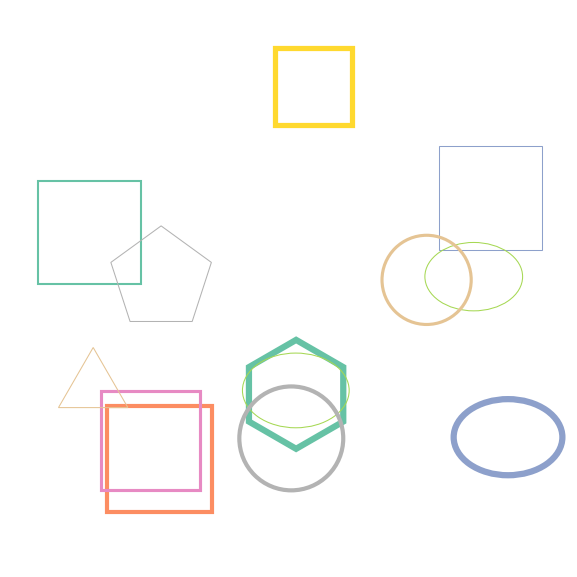[{"shape": "hexagon", "thickness": 3, "radius": 0.47, "center": [0.513, 0.316]}, {"shape": "square", "thickness": 1, "radius": 0.44, "center": [0.155, 0.597]}, {"shape": "square", "thickness": 2, "radius": 0.46, "center": [0.276, 0.205]}, {"shape": "square", "thickness": 0.5, "radius": 0.45, "center": [0.849, 0.657]}, {"shape": "oval", "thickness": 3, "radius": 0.47, "center": [0.88, 0.242]}, {"shape": "square", "thickness": 1.5, "radius": 0.43, "center": [0.26, 0.236]}, {"shape": "oval", "thickness": 0.5, "radius": 0.42, "center": [0.82, 0.52]}, {"shape": "oval", "thickness": 0.5, "radius": 0.46, "center": [0.512, 0.323]}, {"shape": "square", "thickness": 2.5, "radius": 0.34, "center": [0.543, 0.849]}, {"shape": "circle", "thickness": 1.5, "radius": 0.39, "center": [0.739, 0.514]}, {"shape": "triangle", "thickness": 0.5, "radius": 0.35, "center": [0.161, 0.328]}, {"shape": "pentagon", "thickness": 0.5, "radius": 0.46, "center": [0.279, 0.516]}, {"shape": "circle", "thickness": 2, "radius": 0.45, "center": [0.504, 0.24]}]